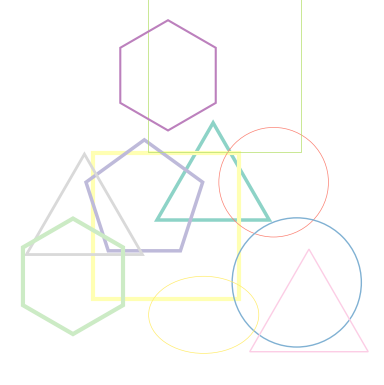[{"shape": "triangle", "thickness": 2.5, "radius": 0.84, "center": [0.554, 0.513]}, {"shape": "square", "thickness": 3, "radius": 0.94, "center": [0.431, 0.413]}, {"shape": "pentagon", "thickness": 2.5, "radius": 0.8, "center": [0.375, 0.477]}, {"shape": "circle", "thickness": 0.5, "radius": 0.71, "center": [0.711, 0.527]}, {"shape": "circle", "thickness": 1, "radius": 0.84, "center": [0.771, 0.266]}, {"shape": "square", "thickness": 0.5, "radius": 0.99, "center": [0.584, 0.803]}, {"shape": "triangle", "thickness": 1, "radius": 0.89, "center": [0.803, 0.175]}, {"shape": "triangle", "thickness": 2, "radius": 0.87, "center": [0.219, 0.426]}, {"shape": "hexagon", "thickness": 1.5, "radius": 0.72, "center": [0.436, 0.804]}, {"shape": "hexagon", "thickness": 3, "radius": 0.75, "center": [0.19, 0.282]}, {"shape": "oval", "thickness": 0.5, "radius": 0.72, "center": [0.529, 0.182]}]